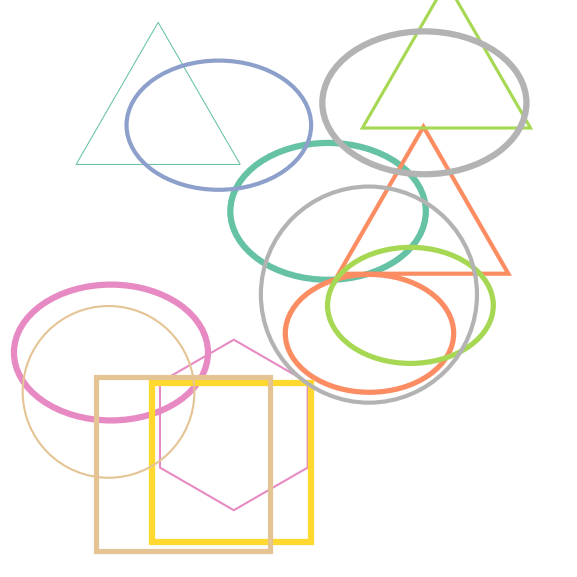[{"shape": "triangle", "thickness": 0.5, "radius": 0.82, "center": [0.274, 0.796]}, {"shape": "oval", "thickness": 3, "radius": 0.85, "center": [0.568, 0.633]}, {"shape": "triangle", "thickness": 2, "radius": 0.85, "center": [0.733, 0.61]}, {"shape": "oval", "thickness": 2.5, "radius": 0.73, "center": [0.64, 0.422]}, {"shape": "oval", "thickness": 2, "radius": 0.8, "center": [0.379, 0.782]}, {"shape": "oval", "thickness": 3, "radius": 0.84, "center": [0.192, 0.389]}, {"shape": "hexagon", "thickness": 1, "radius": 0.74, "center": [0.405, 0.263]}, {"shape": "triangle", "thickness": 1.5, "radius": 0.84, "center": [0.773, 0.862]}, {"shape": "oval", "thickness": 2.5, "radius": 0.72, "center": [0.711, 0.47]}, {"shape": "square", "thickness": 3, "radius": 0.69, "center": [0.401, 0.198]}, {"shape": "circle", "thickness": 1, "radius": 0.74, "center": [0.188, 0.321]}, {"shape": "square", "thickness": 2.5, "radius": 0.75, "center": [0.317, 0.196]}, {"shape": "circle", "thickness": 2, "radius": 0.94, "center": [0.639, 0.489]}, {"shape": "oval", "thickness": 3, "radius": 0.88, "center": [0.735, 0.821]}]